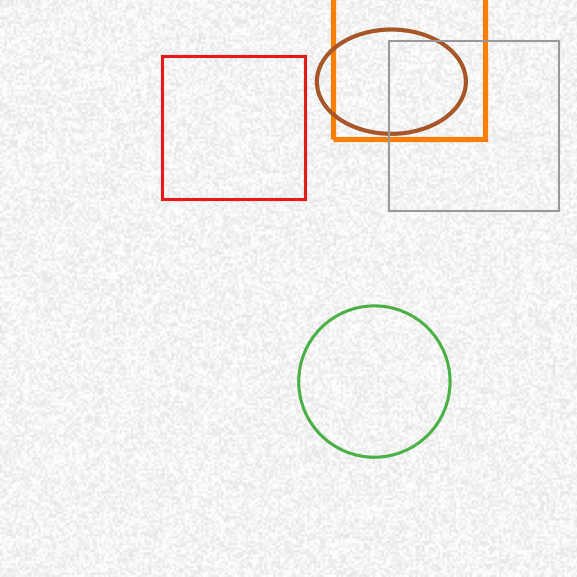[{"shape": "square", "thickness": 1.5, "radius": 0.62, "center": [0.404, 0.778]}, {"shape": "circle", "thickness": 1.5, "radius": 0.66, "center": [0.648, 0.338]}, {"shape": "square", "thickness": 2.5, "radius": 0.66, "center": [0.707, 0.89]}, {"shape": "oval", "thickness": 2, "radius": 0.65, "center": [0.678, 0.858]}, {"shape": "square", "thickness": 1, "radius": 0.74, "center": [0.821, 0.781]}]